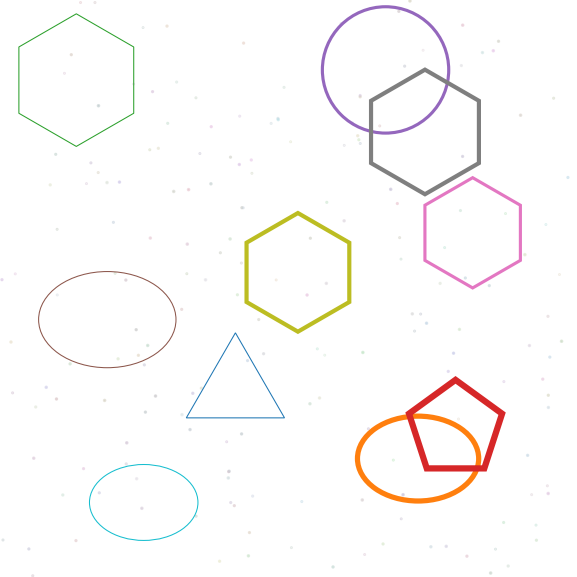[{"shape": "triangle", "thickness": 0.5, "radius": 0.49, "center": [0.408, 0.325]}, {"shape": "oval", "thickness": 2.5, "radius": 0.52, "center": [0.724, 0.205]}, {"shape": "hexagon", "thickness": 0.5, "radius": 0.57, "center": [0.132, 0.86]}, {"shape": "pentagon", "thickness": 3, "radius": 0.42, "center": [0.789, 0.257]}, {"shape": "circle", "thickness": 1.5, "radius": 0.55, "center": [0.668, 0.878]}, {"shape": "oval", "thickness": 0.5, "radius": 0.59, "center": [0.186, 0.446]}, {"shape": "hexagon", "thickness": 1.5, "radius": 0.48, "center": [0.818, 0.596]}, {"shape": "hexagon", "thickness": 2, "radius": 0.54, "center": [0.736, 0.771]}, {"shape": "hexagon", "thickness": 2, "radius": 0.51, "center": [0.516, 0.528]}, {"shape": "oval", "thickness": 0.5, "radius": 0.47, "center": [0.249, 0.129]}]